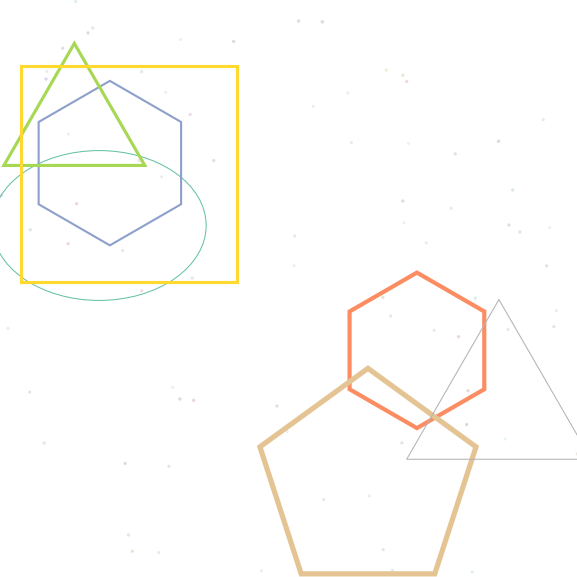[{"shape": "oval", "thickness": 0.5, "radius": 0.93, "center": [0.172, 0.609]}, {"shape": "hexagon", "thickness": 2, "radius": 0.67, "center": [0.722, 0.392]}, {"shape": "hexagon", "thickness": 1, "radius": 0.71, "center": [0.19, 0.717]}, {"shape": "triangle", "thickness": 1.5, "radius": 0.7, "center": [0.129, 0.783]}, {"shape": "square", "thickness": 1.5, "radius": 0.94, "center": [0.223, 0.698]}, {"shape": "pentagon", "thickness": 2.5, "radius": 0.98, "center": [0.637, 0.165]}, {"shape": "triangle", "thickness": 0.5, "radius": 0.92, "center": [0.864, 0.296]}]